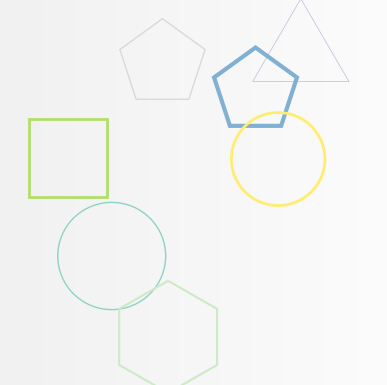[{"shape": "circle", "thickness": 1, "radius": 0.7, "center": [0.288, 0.335]}, {"shape": "triangle", "thickness": 0.5, "radius": 0.72, "center": [0.776, 0.86]}, {"shape": "pentagon", "thickness": 3, "radius": 0.56, "center": [0.659, 0.764]}, {"shape": "square", "thickness": 2, "radius": 0.5, "center": [0.175, 0.59]}, {"shape": "pentagon", "thickness": 1, "radius": 0.58, "center": [0.419, 0.836]}, {"shape": "hexagon", "thickness": 1.5, "radius": 0.73, "center": [0.434, 0.125]}, {"shape": "circle", "thickness": 2, "radius": 0.6, "center": [0.718, 0.587]}]